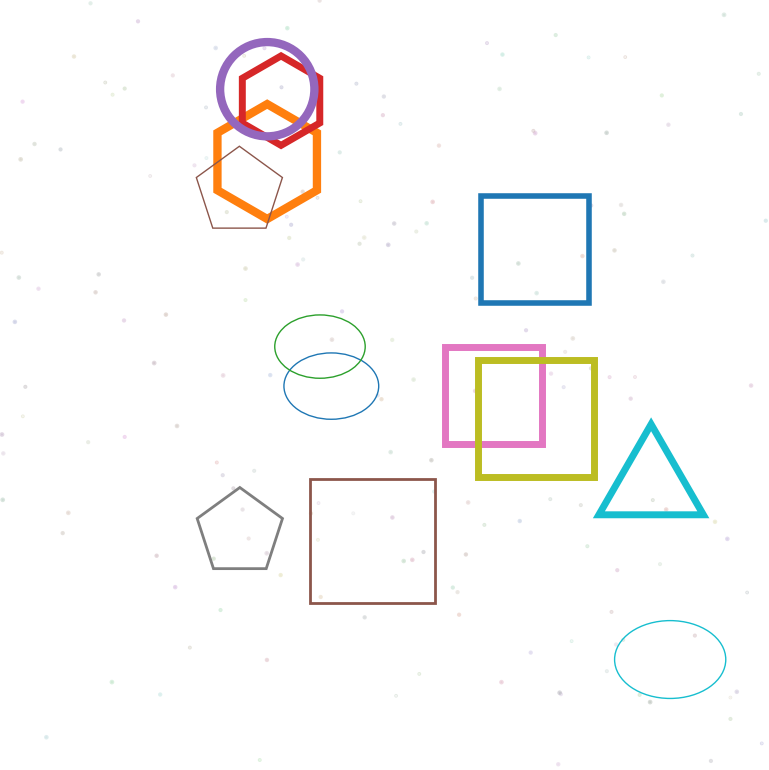[{"shape": "oval", "thickness": 0.5, "radius": 0.31, "center": [0.43, 0.499]}, {"shape": "square", "thickness": 2, "radius": 0.35, "center": [0.695, 0.676]}, {"shape": "hexagon", "thickness": 3, "radius": 0.37, "center": [0.347, 0.79]}, {"shape": "oval", "thickness": 0.5, "radius": 0.29, "center": [0.416, 0.55]}, {"shape": "hexagon", "thickness": 2.5, "radius": 0.29, "center": [0.365, 0.869]}, {"shape": "circle", "thickness": 3, "radius": 0.31, "center": [0.347, 0.884]}, {"shape": "pentagon", "thickness": 0.5, "radius": 0.29, "center": [0.311, 0.751]}, {"shape": "square", "thickness": 1, "radius": 0.4, "center": [0.484, 0.297]}, {"shape": "square", "thickness": 2.5, "radius": 0.32, "center": [0.641, 0.486]}, {"shape": "pentagon", "thickness": 1, "radius": 0.29, "center": [0.311, 0.309]}, {"shape": "square", "thickness": 2.5, "radius": 0.38, "center": [0.696, 0.457]}, {"shape": "triangle", "thickness": 2.5, "radius": 0.39, "center": [0.846, 0.371]}, {"shape": "oval", "thickness": 0.5, "radius": 0.36, "center": [0.87, 0.143]}]